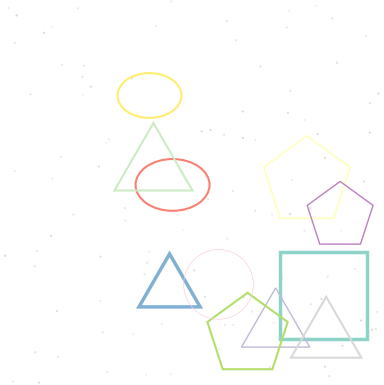[{"shape": "square", "thickness": 2.5, "radius": 0.56, "center": [0.841, 0.232]}, {"shape": "pentagon", "thickness": 1, "radius": 0.59, "center": [0.797, 0.529]}, {"shape": "triangle", "thickness": 1, "radius": 0.51, "center": [0.716, 0.15]}, {"shape": "oval", "thickness": 1.5, "radius": 0.48, "center": [0.448, 0.52]}, {"shape": "triangle", "thickness": 2.5, "radius": 0.46, "center": [0.44, 0.249]}, {"shape": "pentagon", "thickness": 1.5, "radius": 0.55, "center": [0.643, 0.13]}, {"shape": "circle", "thickness": 0.5, "radius": 0.45, "center": [0.568, 0.261]}, {"shape": "triangle", "thickness": 1.5, "radius": 0.53, "center": [0.847, 0.124]}, {"shape": "pentagon", "thickness": 1, "radius": 0.45, "center": [0.883, 0.439]}, {"shape": "triangle", "thickness": 1.5, "radius": 0.58, "center": [0.399, 0.564]}, {"shape": "oval", "thickness": 1.5, "radius": 0.41, "center": [0.388, 0.752]}]